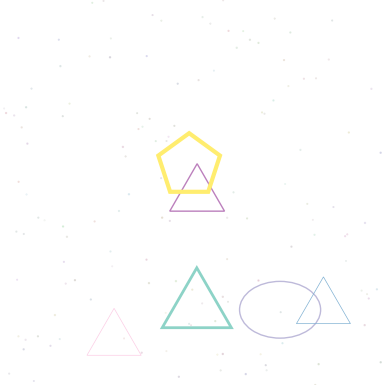[{"shape": "triangle", "thickness": 2, "radius": 0.52, "center": [0.511, 0.201]}, {"shape": "oval", "thickness": 1, "radius": 0.53, "center": [0.728, 0.195]}, {"shape": "triangle", "thickness": 0.5, "radius": 0.4, "center": [0.84, 0.2]}, {"shape": "triangle", "thickness": 0.5, "radius": 0.41, "center": [0.296, 0.118]}, {"shape": "triangle", "thickness": 1, "radius": 0.41, "center": [0.512, 0.493]}, {"shape": "pentagon", "thickness": 3, "radius": 0.42, "center": [0.491, 0.57]}]